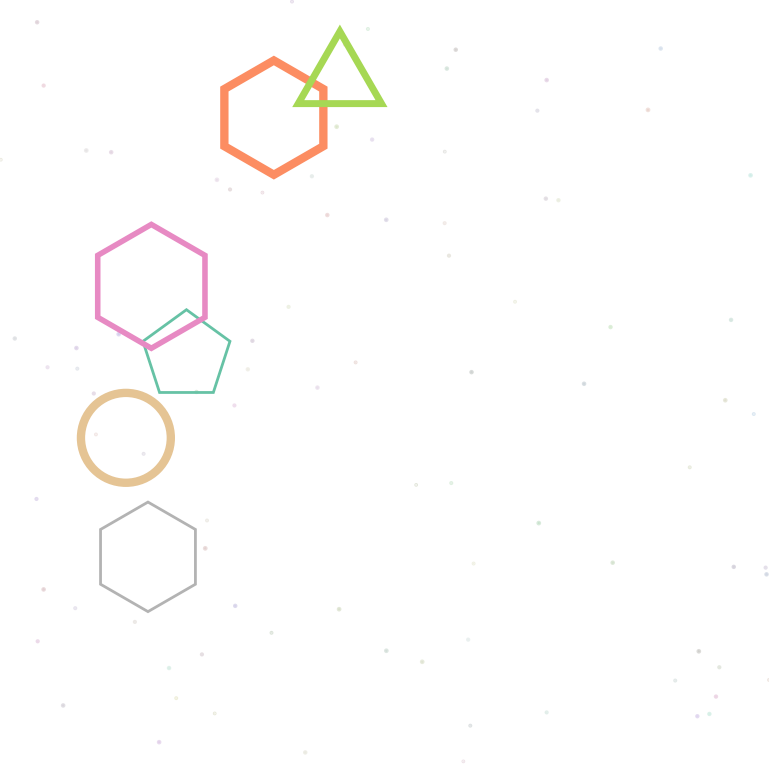[{"shape": "pentagon", "thickness": 1, "radius": 0.3, "center": [0.242, 0.538]}, {"shape": "hexagon", "thickness": 3, "radius": 0.37, "center": [0.356, 0.847]}, {"shape": "hexagon", "thickness": 2, "radius": 0.4, "center": [0.197, 0.628]}, {"shape": "triangle", "thickness": 2.5, "radius": 0.31, "center": [0.441, 0.897]}, {"shape": "circle", "thickness": 3, "radius": 0.29, "center": [0.163, 0.431]}, {"shape": "hexagon", "thickness": 1, "radius": 0.36, "center": [0.192, 0.277]}]